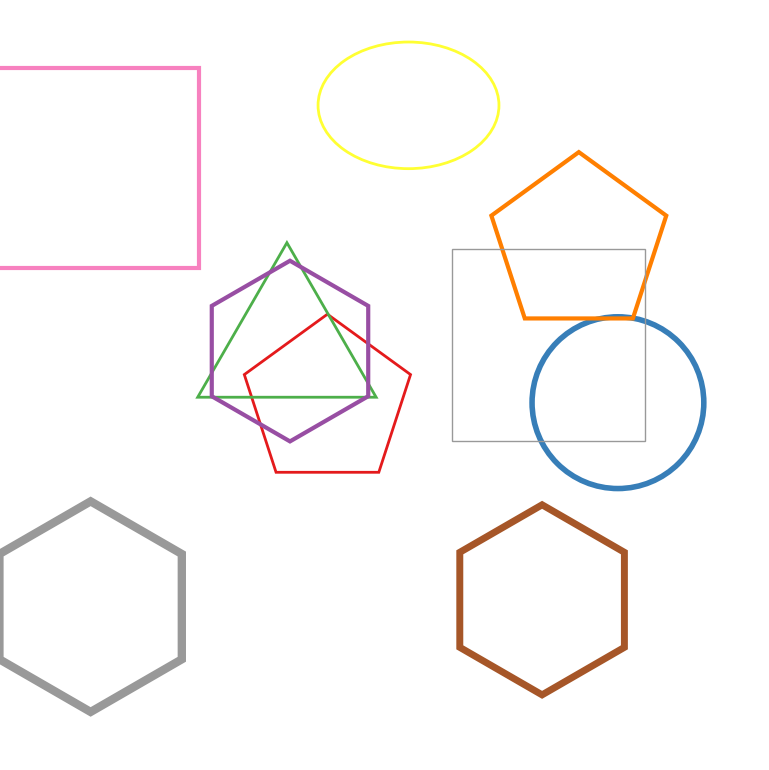[{"shape": "pentagon", "thickness": 1, "radius": 0.57, "center": [0.425, 0.478]}, {"shape": "circle", "thickness": 2, "radius": 0.56, "center": [0.803, 0.477]}, {"shape": "triangle", "thickness": 1, "radius": 0.67, "center": [0.373, 0.551]}, {"shape": "hexagon", "thickness": 1.5, "radius": 0.59, "center": [0.377, 0.544]}, {"shape": "pentagon", "thickness": 1.5, "radius": 0.6, "center": [0.752, 0.683]}, {"shape": "oval", "thickness": 1, "radius": 0.59, "center": [0.531, 0.863]}, {"shape": "hexagon", "thickness": 2.5, "radius": 0.62, "center": [0.704, 0.221]}, {"shape": "square", "thickness": 1.5, "radius": 0.65, "center": [0.129, 0.782]}, {"shape": "square", "thickness": 0.5, "radius": 0.63, "center": [0.712, 0.552]}, {"shape": "hexagon", "thickness": 3, "radius": 0.68, "center": [0.118, 0.212]}]